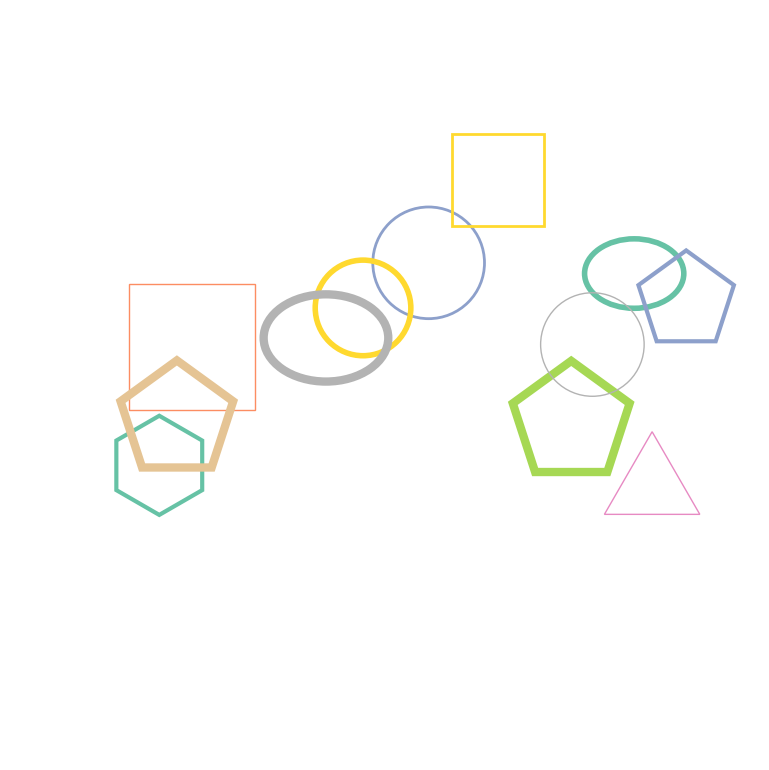[{"shape": "hexagon", "thickness": 1.5, "radius": 0.32, "center": [0.207, 0.396]}, {"shape": "oval", "thickness": 2, "radius": 0.32, "center": [0.824, 0.645]}, {"shape": "square", "thickness": 0.5, "radius": 0.41, "center": [0.249, 0.549]}, {"shape": "circle", "thickness": 1, "radius": 0.36, "center": [0.557, 0.659]}, {"shape": "pentagon", "thickness": 1.5, "radius": 0.33, "center": [0.891, 0.61]}, {"shape": "triangle", "thickness": 0.5, "radius": 0.36, "center": [0.847, 0.368]}, {"shape": "pentagon", "thickness": 3, "radius": 0.4, "center": [0.742, 0.452]}, {"shape": "square", "thickness": 1, "radius": 0.3, "center": [0.647, 0.766]}, {"shape": "circle", "thickness": 2, "radius": 0.31, "center": [0.471, 0.6]}, {"shape": "pentagon", "thickness": 3, "radius": 0.38, "center": [0.23, 0.455]}, {"shape": "oval", "thickness": 3, "radius": 0.4, "center": [0.423, 0.561]}, {"shape": "circle", "thickness": 0.5, "radius": 0.34, "center": [0.769, 0.553]}]